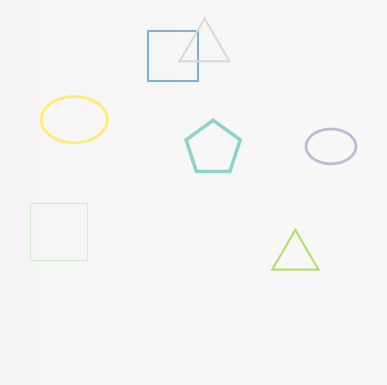[{"shape": "pentagon", "thickness": 2.5, "radius": 0.37, "center": [0.55, 0.614]}, {"shape": "oval", "thickness": 2, "radius": 0.32, "center": [0.854, 0.62]}, {"shape": "square", "thickness": 1.5, "radius": 0.32, "center": [0.446, 0.855]}, {"shape": "triangle", "thickness": 1.5, "radius": 0.34, "center": [0.762, 0.334]}, {"shape": "triangle", "thickness": 1.5, "radius": 0.37, "center": [0.528, 0.878]}, {"shape": "square", "thickness": 0.5, "radius": 0.37, "center": [0.151, 0.398]}, {"shape": "oval", "thickness": 2, "radius": 0.43, "center": [0.191, 0.689]}]